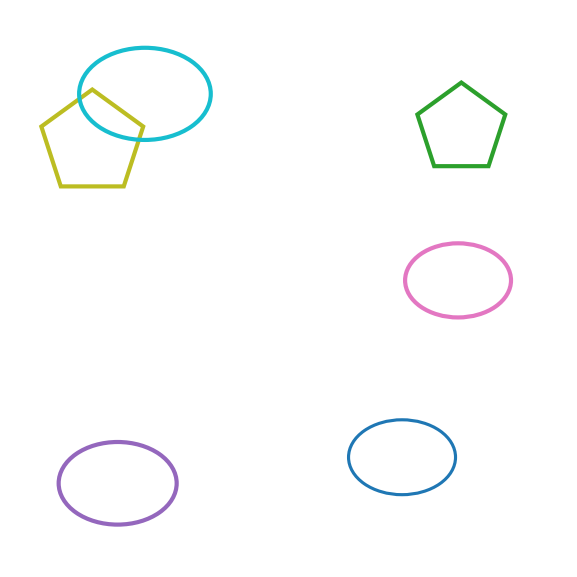[{"shape": "oval", "thickness": 1.5, "radius": 0.46, "center": [0.696, 0.207]}, {"shape": "pentagon", "thickness": 2, "radius": 0.4, "center": [0.799, 0.776]}, {"shape": "oval", "thickness": 2, "radius": 0.51, "center": [0.204, 0.162]}, {"shape": "oval", "thickness": 2, "radius": 0.46, "center": [0.793, 0.514]}, {"shape": "pentagon", "thickness": 2, "radius": 0.46, "center": [0.16, 0.751]}, {"shape": "oval", "thickness": 2, "radius": 0.57, "center": [0.251, 0.837]}]